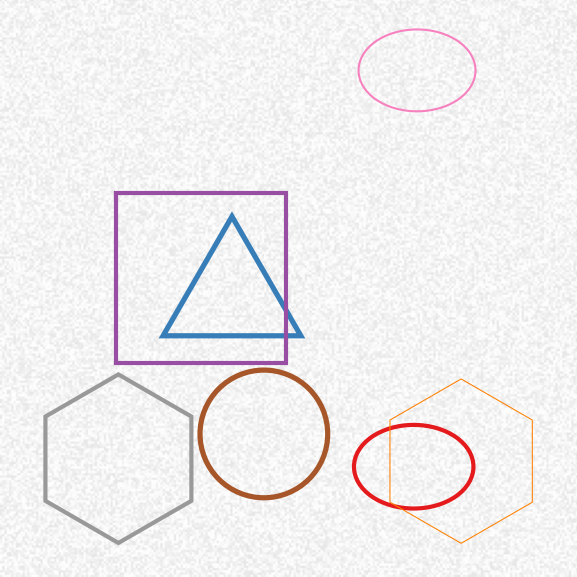[{"shape": "oval", "thickness": 2, "radius": 0.52, "center": [0.716, 0.191]}, {"shape": "triangle", "thickness": 2.5, "radius": 0.69, "center": [0.402, 0.487]}, {"shape": "square", "thickness": 2, "radius": 0.74, "center": [0.347, 0.518]}, {"shape": "hexagon", "thickness": 0.5, "radius": 0.71, "center": [0.799, 0.201]}, {"shape": "circle", "thickness": 2.5, "radius": 0.55, "center": [0.457, 0.248]}, {"shape": "oval", "thickness": 1, "radius": 0.51, "center": [0.722, 0.877]}, {"shape": "hexagon", "thickness": 2, "radius": 0.73, "center": [0.205, 0.205]}]